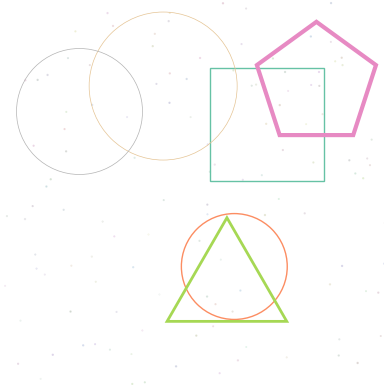[{"shape": "square", "thickness": 1, "radius": 0.73, "center": [0.693, 0.677]}, {"shape": "circle", "thickness": 1, "radius": 0.69, "center": [0.609, 0.308]}, {"shape": "pentagon", "thickness": 3, "radius": 0.81, "center": [0.822, 0.781]}, {"shape": "triangle", "thickness": 2, "radius": 0.9, "center": [0.589, 0.255]}, {"shape": "circle", "thickness": 0.5, "radius": 0.96, "center": [0.424, 0.777]}, {"shape": "circle", "thickness": 0.5, "radius": 0.82, "center": [0.207, 0.71]}]